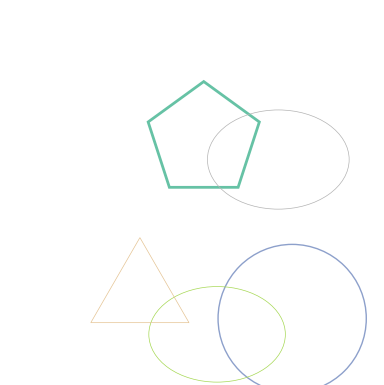[{"shape": "pentagon", "thickness": 2, "radius": 0.76, "center": [0.529, 0.636]}, {"shape": "circle", "thickness": 1, "radius": 0.96, "center": [0.759, 0.173]}, {"shape": "oval", "thickness": 0.5, "radius": 0.89, "center": [0.564, 0.132]}, {"shape": "triangle", "thickness": 0.5, "radius": 0.74, "center": [0.363, 0.236]}, {"shape": "oval", "thickness": 0.5, "radius": 0.92, "center": [0.723, 0.586]}]